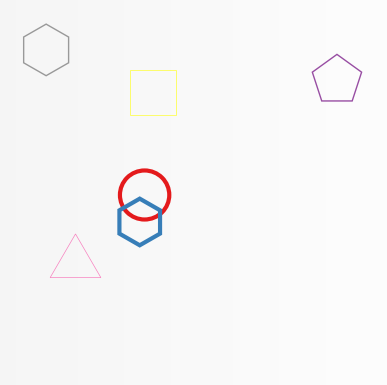[{"shape": "circle", "thickness": 3, "radius": 0.32, "center": [0.373, 0.494]}, {"shape": "hexagon", "thickness": 3, "radius": 0.3, "center": [0.361, 0.423]}, {"shape": "pentagon", "thickness": 1, "radius": 0.33, "center": [0.87, 0.792]}, {"shape": "square", "thickness": 0.5, "radius": 0.3, "center": [0.394, 0.76]}, {"shape": "triangle", "thickness": 0.5, "radius": 0.38, "center": [0.195, 0.317]}, {"shape": "hexagon", "thickness": 1, "radius": 0.33, "center": [0.119, 0.87]}]